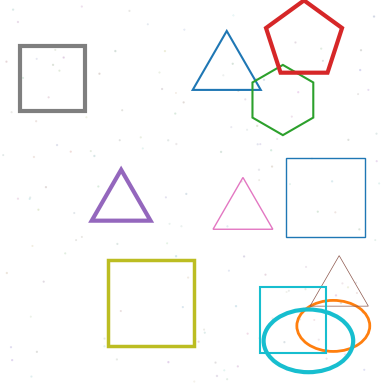[{"shape": "square", "thickness": 1, "radius": 0.51, "center": [0.846, 0.487]}, {"shape": "triangle", "thickness": 1.5, "radius": 0.51, "center": [0.589, 0.818]}, {"shape": "oval", "thickness": 2, "radius": 0.47, "center": [0.866, 0.154]}, {"shape": "hexagon", "thickness": 1.5, "radius": 0.46, "center": [0.735, 0.74]}, {"shape": "pentagon", "thickness": 3, "radius": 0.52, "center": [0.79, 0.895]}, {"shape": "triangle", "thickness": 3, "radius": 0.44, "center": [0.315, 0.471]}, {"shape": "triangle", "thickness": 0.5, "radius": 0.44, "center": [0.881, 0.249]}, {"shape": "triangle", "thickness": 1, "radius": 0.45, "center": [0.631, 0.449]}, {"shape": "square", "thickness": 3, "radius": 0.42, "center": [0.137, 0.797]}, {"shape": "square", "thickness": 2.5, "radius": 0.56, "center": [0.393, 0.213]}, {"shape": "square", "thickness": 1.5, "radius": 0.43, "center": [0.761, 0.169]}, {"shape": "oval", "thickness": 3, "radius": 0.58, "center": [0.801, 0.115]}]